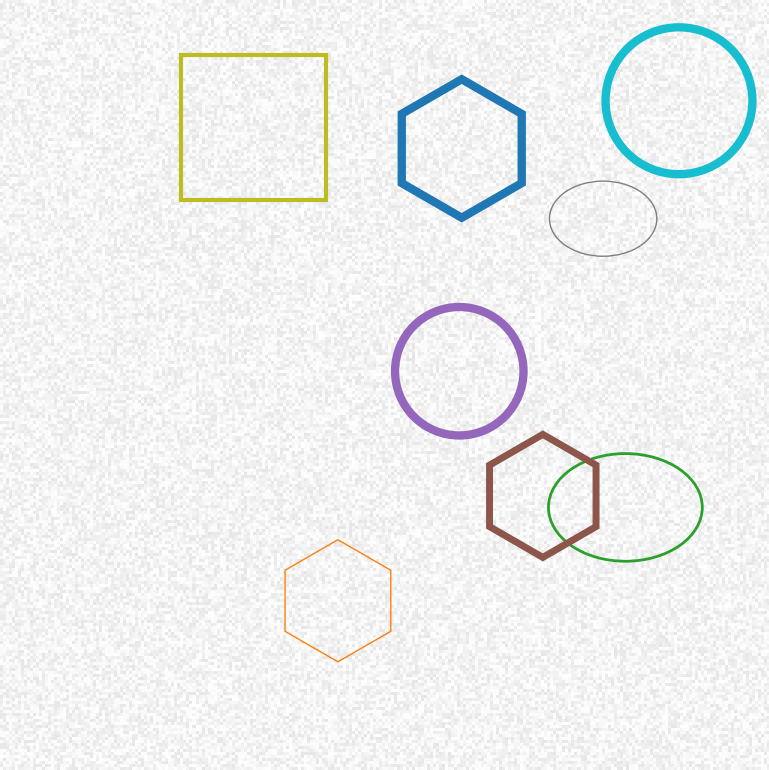[{"shape": "hexagon", "thickness": 3, "radius": 0.45, "center": [0.6, 0.807]}, {"shape": "hexagon", "thickness": 0.5, "radius": 0.4, "center": [0.439, 0.22]}, {"shape": "oval", "thickness": 1, "radius": 0.5, "center": [0.812, 0.341]}, {"shape": "circle", "thickness": 3, "radius": 0.42, "center": [0.596, 0.518]}, {"shape": "hexagon", "thickness": 2.5, "radius": 0.4, "center": [0.705, 0.356]}, {"shape": "oval", "thickness": 0.5, "radius": 0.35, "center": [0.783, 0.716]}, {"shape": "square", "thickness": 1.5, "radius": 0.47, "center": [0.33, 0.834]}, {"shape": "circle", "thickness": 3, "radius": 0.48, "center": [0.882, 0.869]}]